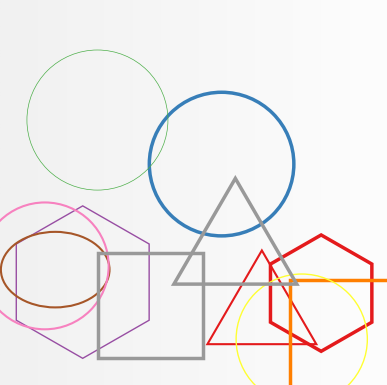[{"shape": "hexagon", "thickness": 2.5, "radius": 0.76, "center": [0.829, 0.239]}, {"shape": "triangle", "thickness": 1.5, "radius": 0.81, "center": [0.676, 0.187]}, {"shape": "circle", "thickness": 2.5, "radius": 0.93, "center": [0.572, 0.574]}, {"shape": "circle", "thickness": 0.5, "radius": 0.91, "center": [0.251, 0.688]}, {"shape": "hexagon", "thickness": 1, "radius": 0.99, "center": [0.213, 0.267]}, {"shape": "square", "thickness": 2.5, "radius": 0.73, "center": [0.893, 0.128]}, {"shape": "circle", "thickness": 1, "radius": 0.85, "center": [0.779, 0.119]}, {"shape": "oval", "thickness": 1.5, "radius": 0.7, "center": [0.142, 0.3]}, {"shape": "circle", "thickness": 1.5, "radius": 0.82, "center": [0.116, 0.309]}, {"shape": "triangle", "thickness": 2.5, "radius": 0.92, "center": [0.607, 0.354]}, {"shape": "square", "thickness": 2.5, "radius": 0.68, "center": [0.388, 0.207]}]